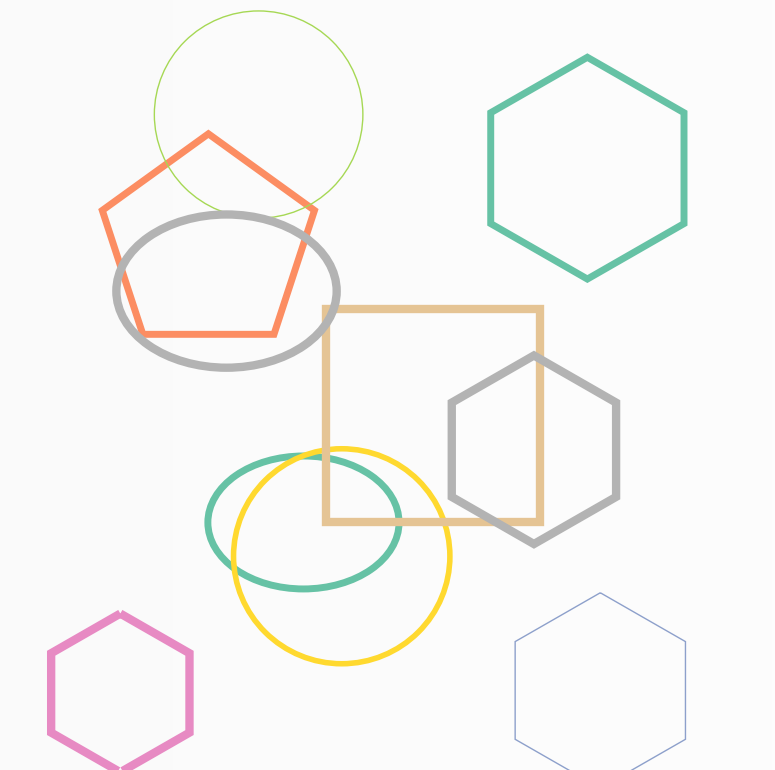[{"shape": "oval", "thickness": 2.5, "radius": 0.62, "center": [0.392, 0.321]}, {"shape": "hexagon", "thickness": 2.5, "radius": 0.72, "center": [0.758, 0.782]}, {"shape": "pentagon", "thickness": 2.5, "radius": 0.72, "center": [0.269, 0.682]}, {"shape": "hexagon", "thickness": 0.5, "radius": 0.63, "center": [0.775, 0.103]}, {"shape": "hexagon", "thickness": 3, "radius": 0.52, "center": [0.155, 0.1]}, {"shape": "circle", "thickness": 0.5, "radius": 0.67, "center": [0.334, 0.851]}, {"shape": "circle", "thickness": 2, "radius": 0.7, "center": [0.441, 0.278]}, {"shape": "square", "thickness": 3, "radius": 0.69, "center": [0.559, 0.46]}, {"shape": "hexagon", "thickness": 3, "radius": 0.61, "center": [0.689, 0.416]}, {"shape": "oval", "thickness": 3, "radius": 0.71, "center": [0.292, 0.622]}]